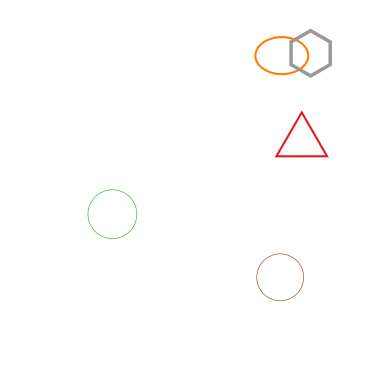[{"shape": "triangle", "thickness": 1.5, "radius": 0.38, "center": [0.784, 0.632]}, {"shape": "circle", "thickness": 0.5, "radius": 0.32, "center": [0.292, 0.444]}, {"shape": "oval", "thickness": 1.5, "radius": 0.34, "center": [0.732, 0.855]}, {"shape": "circle", "thickness": 0.5, "radius": 0.3, "center": [0.728, 0.28]}, {"shape": "hexagon", "thickness": 2.5, "radius": 0.29, "center": [0.807, 0.862]}]